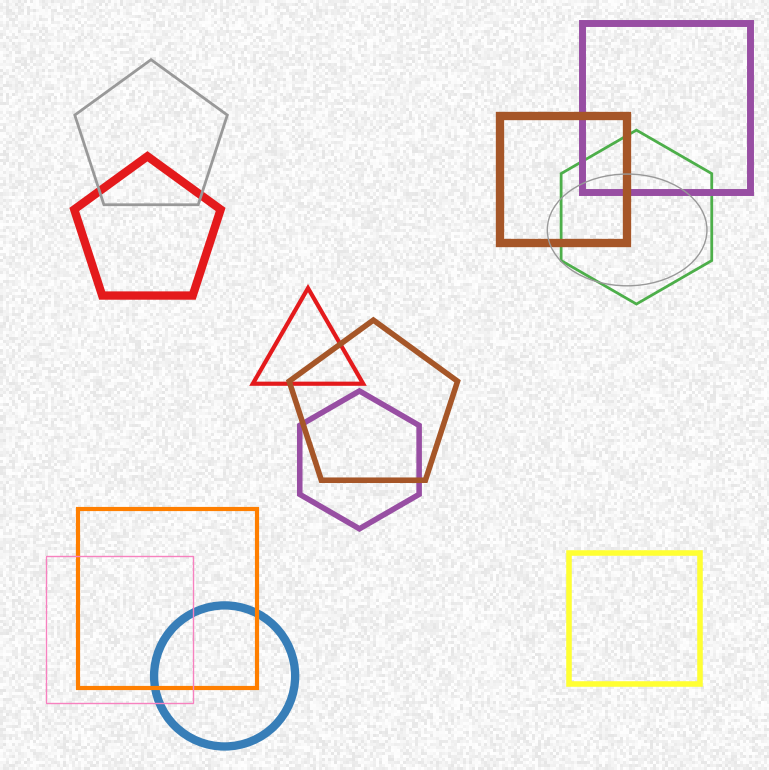[{"shape": "triangle", "thickness": 1.5, "radius": 0.41, "center": [0.4, 0.543]}, {"shape": "pentagon", "thickness": 3, "radius": 0.5, "center": [0.191, 0.697]}, {"shape": "circle", "thickness": 3, "radius": 0.46, "center": [0.292, 0.122]}, {"shape": "hexagon", "thickness": 1, "radius": 0.56, "center": [0.827, 0.718]}, {"shape": "square", "thickness": 2.5, "radius": 0.55, "center": [0.865, 0.86]}, {"shape": "hexagon", "thickness": 2, "radius": 0.45, "center": [0.467, 0.403]}, {"shape": "square", "thickness": 1.5, "radius": 0.58, "center": [0.218, 0.223]}, {"shape": "square", "thickness": 2, "radius": 0.42, "center": [0.824, 0.197]}, {"shape": "pentagon", "thickness": 2, "radius": 0.57, "center": [0.485, 0.469]}, {"shape": "square", "thickness": 3, "radius": 0.41, "center": [0.732, 0.767]}, {"shape": "square", "thickness": 0.5, "radius": 0.48, "center": [0.156, 0.182]}, {"shape": "pentagon", "thickness": 1, "radius": 0.52, "center": [0.196, 0.818]}, {"shape": "oval", "thickness": 0.5, "radius": 0.52, "center": [0.814, 0.701]}]